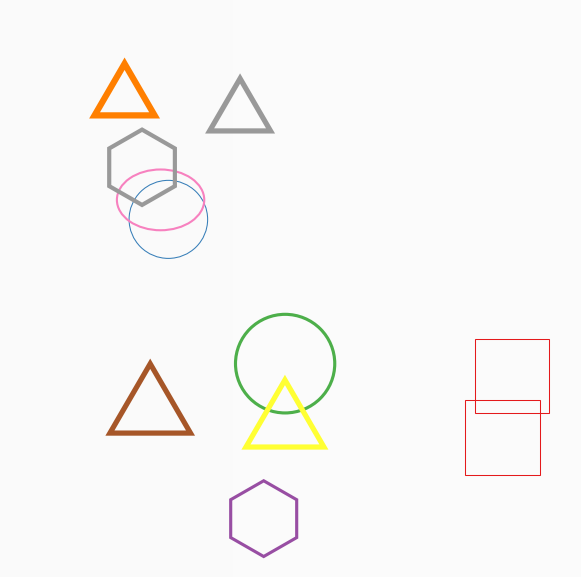[{"shape": "square", "thickness": 0.5, "radius": 0.32, "center": [0.881, 0.348]}, {"shape": "square", "thickness": 0.5, "radius": 0.32, "center": [0.864, 0.242]}, {"shape": "circle", "thickness": 0.5, "radius": 0.34, "center": [0.29, 0.619]}, {"shape": "circle", "thickness": 1.5, "radius": 0.43, "center": [0.491, 0.369]}, {"shape": "hexagon", "thickness": 1.5, "radius": 0.33, "center": [0.454, 0.101]}, {"shape": "triangle", "thickness": 3, "radius": 0.3, "center": [0.214, 0.829]}, {"shape": "triangle", "thickness": 2.5, "radius": 0.39, "center": [0.49, 0.264]}, {"shape": "triangle", "thickness": 2.5, "radius": 0.4, "center": [0.258, 0.289]}, {"shape": "oval", "thickness": 1, "radius": 0.38, "center": [0.276, 0.653]}, {"shape": "triangle", "thickness": 2.5, "radius": 0.3, "center": [0.413, 0.803]}, {"shape": "hexagon", "thickness": 2, "radius": 0.33, "center": [0.244, 0.709]}]